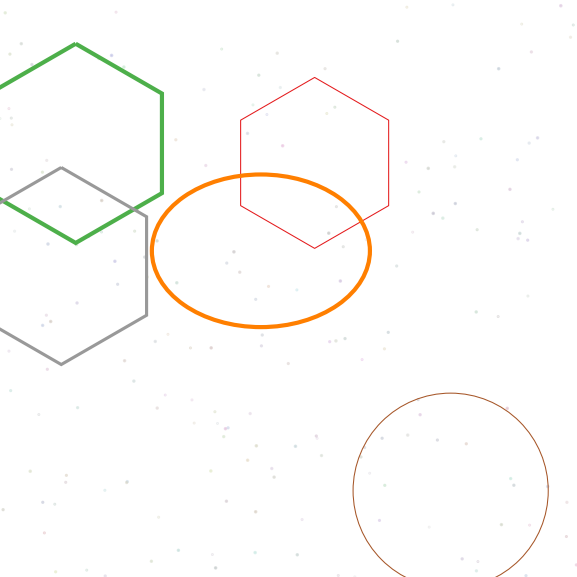[{"shape": "hexagon", "thickness": 0.5, "radius": 0.74, "center": [0.545, 0.717]}, {"shape": "hexagon", "thickness": 2, "radius": 0.86, "center": [0.131, 0.751]}, {"shape": "oval", "thickness": 2, "radius": 0.94, "center": [0.452, 0.565]}, {"shape": "circle", "thickness": 0.5, "radius": 0.84, "center": [0.78, 0.149]}, {"shape": "hexagon", "thickness": 1.5, "radius": 0.85, "center": [0.106, 0.539]}]